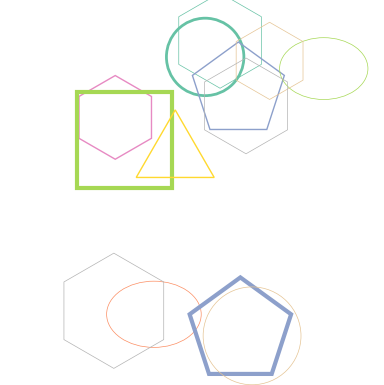[{"shape": "hexagon", "thickness": 0.5, "radius": 0.62, "center": [0.572, 0.895]}, {"shape": "circle", "thickness": 2, "radius": 0.5, "center": [0.533, 0.852]}, {"shape": "oval", "thickness": 0.5, "radius": 0.61, "center": [0.4, 0.184]}, {"shape": "pentagon", "thickness": 1, "radius": 0.63, "center": [0.619, 0.765]}, {"shape": "pentagon", "thickness": 3, "radius": 0.69, "center": [0.624, 0.141]}, {"shape": "hexagon", "thickness": 1, "radius": 0.54, "center": [0.299, 0.695]}, {"shape": "oval", "thickness": 0.5, "radius": 0.57, "center": [0.841, 0.822]}, {"shape": "square", "thickness": 3, "radius": 0.62, "center": [0.324, 0.637]}, {"shape": "triangle", "thickness": 1, "radius": 0.58, "center": [0.455, 0.598]}, {"shape": "circle", "thickness": 0.5, "radius": 0.64, "center": [0.655, 0.128]}, {"shape": "hexagon", "thickness": 0.5, "radius": 0.5, "center": [0.7, 0.842]}, {"shape": "hexagon", "thickness": 0.5, "radius": 0.75, "center": [0.296, 0.193]}, {"shape": "hexagon", "thickness": 0.5, "radius": 0.62, "center": [0.639, 0.725]}]